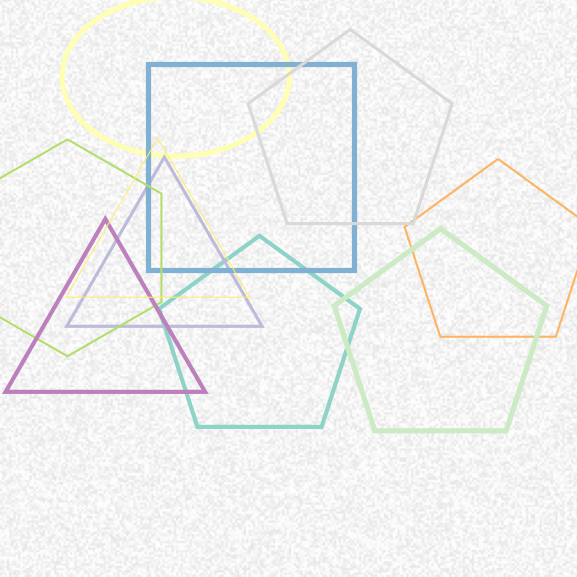[{"shape": "pentagon", "thickness": 2, "radius": 0.91, "center": [0.449, 0.408]}, {"shape": "oval", "thickness": 2.5, "radius": 0.98, "center": [0.304, 0.867]}, {"shape": "triangle", "thickness": 1.5, "radius": 0.98, "center": [0.285, 0.532]}, {"shape": "square", "thickness": 2.5, "radius": 0.89, "center": [0.435, 0.711]}, {"shape": "pentagon", "thickness": 1, "radius": 0.85, "center": [0.862, 0.554]}, {"shape": "hexagon", "thickness": 1, "radius": 0.94, "center": [0.117, 0.57]}, {"shape": "pentagon", "thickness": 1.5, "radius": 0.93, "center": [0.606, 0.762]}, {"shape": "triangle", "thickness": 2, "radius": 1.0, "center": [0.182, 0.42]}, {"shape": "pentagon", "thickness": 2.5, "radius": 0.97, "center": [0.763, 0.41]}, {"shape": "triangle", "thickness": 0.5, "radius": 0.92, "center": [0.273, 0.576]}]